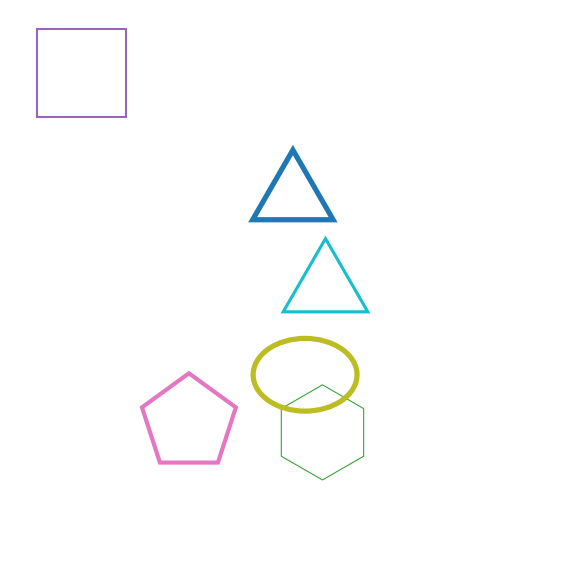[{"shape": "triangle", "thickness": 2.5, "radius": 0.4, "center": [0.507, 0.659]}, {"shape": "hexagon", "thickness": 0.5, "radius": 0.41, "center": [0.558, 0.25]}, {"shape": "square", "thickness": 1, "radius": 0.38, "center": [0.141, 0.872]}, {"shape": "pentagon", "thickness": 2, "radius": 0.43, "center": [0.327, 0.267]}, {"shape": "oval", "thickness": 2.5, "radius": 0.45, "center": [0.528, 0.35]}, {"shape": "triangle", "thickness": 1.5, "radius": 0.42, "center": [0.564, 0.501]}]